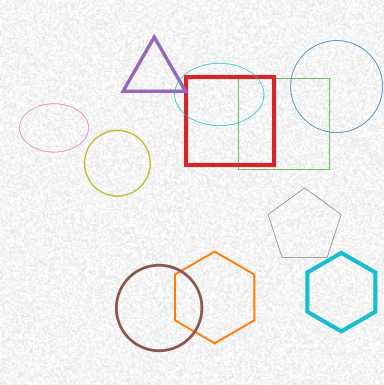[{"shape": "circle", "thickness": 0.5, "radius": 0.6, "center": [0.874, 0.775]}, {"shape": "hexagon", "thickness": 1.5, "radius": 0.6, "center": [0.558, 0.227]}, {"shape": "square", "thickness": 0.5, "radius": 0.59, "center": [0.737, 0.679]}, {"shape": "square", "thickness": 3, "radius": 0.57, "center": [0.597, 0.686]}, {"shape": "triangle", "thickness": 2.5, "radius": 0.47, "center": [0.401, 0.81]}, {"shape": "circle", "thickness": 2, "radius": 0.56, "center": [0.413, 0.2]}, {"shape": "oval", "thickness": 0.5, "radius": 0.45, "center": [0.14, 0.668]}, {"shape": "pentagon", "thickness": 0.5, "radius": 0.5, "center": [0.791, 0.412]}, {"shape": "circle", "thickness": 1, "radius": 0.43, "center": [0.305, 0.576]}, {"shape": "hexagon", "thickness": 3, "radius": 0.51, "center": [0.887, 0.241]}, {"shape": "oval", "thickness": 0.5, "radius": 0.58, "center": [0.57, 0.755]}]